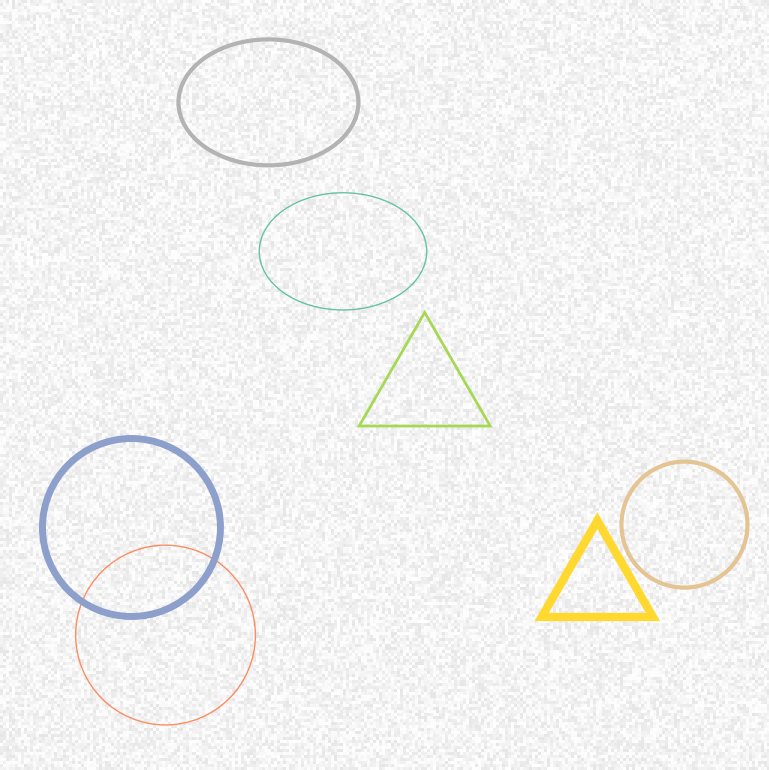[{"shape": "oval", "thickness": 0.5, "radius": 0.54, "center": [0.445, 0.674]}, {"shape": "circle", "thickness": 0.5, "radius": 0.58, "center": [0.215, 0.175]}, {"shape": "circle", "thickness": 2.5, "radius": 0.58, "center": [0.171, 0.315]}, {"shape": "triangle", "thickness": 1, "radius": 0.49, "center": [0.552, 0.496]}, {"shape": "triangle", "thickness": 3, "radius": 0.42, "center": [0.776, 0.24]}, {"shape": "circle", "thickness": 1.5, "radius": 0.41, "center": [0.889, 0.319]}, {"shape": "oval", "thickness": 1.5, "radius": 0.58, "center": [0.349, 0.867]}]